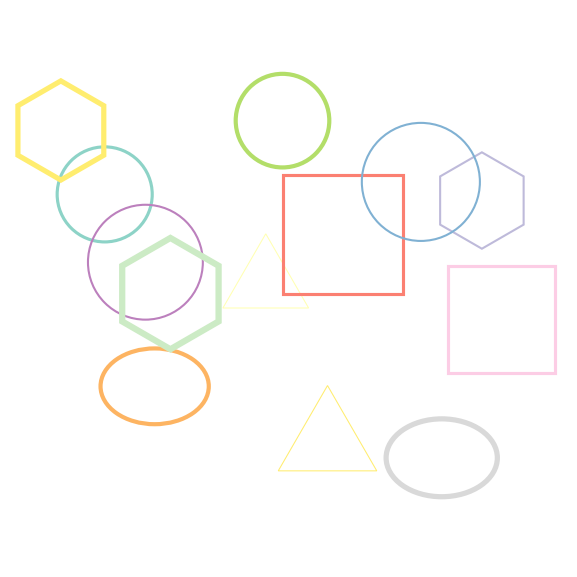[{"shape": "circle", "thickness": 1.5, "radius": 0.41, "center": [0.181, 0.663]}, {"shape": "triangle", "thickness": 0.5, "radius": 0.43, "center": [0.46, 0.509]}, {"shape": "hexagon", "thickness": 1, "radius": 0.42, "center": [0.834, 0.652]}, {"shape": "square", "thickness": 1.5, "radius": 0.52, "center": [0.594, 0.593]}, {"shape": "circle", "thickness": 1, "radius": 0.51, "center": [0.729, 0.684]}, {"shape": "oval", "thickness": 2, "radius": 0.47, "center": [0.268, 0.33]}, {"shape": "circle", "thickness": 2, "radius": 0.41, "center": [0.489, 0.79]}, {"shape": "square", "thickness": 1.5, "radius": 0.46, "center": [0.869, 0.445]}, {"shape": "oval", "thickness": 2.5, "radius": 0.48, "center": [0.765, 0.206]}, {"shape": "circle", "thickness": 1, "radius": 0.5, "center": [0.252, 0.545]}, {"shape": "hexagon", "thickness": 3, "radius": 0.48, "center": [0.295, 0.491]}, {"shape": "triangle", "thickness": 0.5, "radius": 0.49, "center": [0.567, 0.233]}, {"shape": "hexagon", "thickness": 2.5, "radius": 0.43, "center": [0.105, 0.773]}]